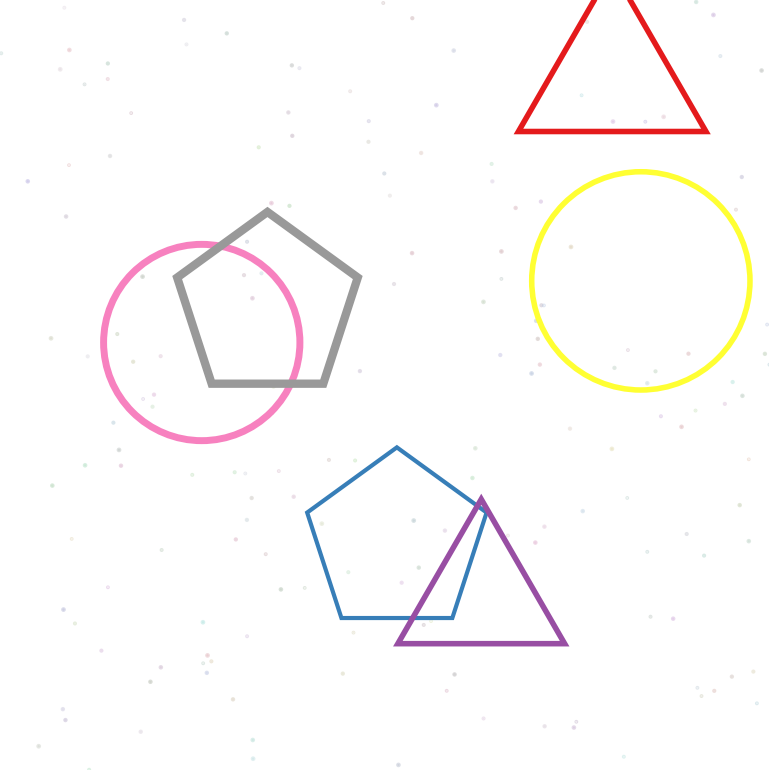[{"shape": "triangle", "thickness": 2, "radius": 0.7, "center": [0.795, 0.9]}, {"shape": "pentagon", "thickness": 1.5, "radius": 0.61, "center": [0.515, 0.296]}, {"shape": "triangle", "thickness": 2, "radius": 0.63, "center": [0.625, 0.227]}, {"shape": "circle", "thickness": 2, "radius": 0.71, "center": [0.832, 0.635]}, {"shape": "circle", "thickness": 2.5, "radius": 0.64, "center": [0.262, 0.555]}, {"shape": "pentagon", "thickness": 3, "radius": 0.62, "center": [0.347, 0.601]}]